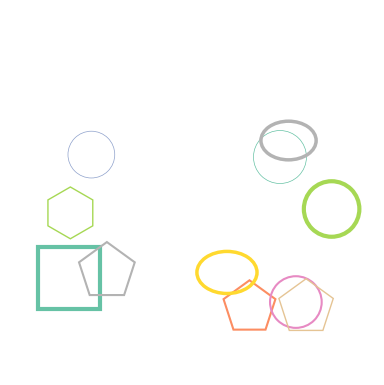[{"shape": "square", "thickness": 3, "radius": 0.4, "center": [0.179, 0.277]}, {"shape": "circle", "thickness": 0.5, "radius": 0.34, "center": [0.727, 0.592]}, {"shape": "pentagon", "thickness": 1.5, "radius": 0.35, "center": [0.648, 0.201]}, {"shape": "circle", "thickness": 0.5, "radius": 0.3, "center": [0.237, 0.598]}, {"shape": "circle", "thickness": 1.5, "radius": 0.34, "center": [0.768, 0.215]}, {"shape": "circle", "thickness": 3, "radius": 0.36, "center": [0.861, 0.457]}, {"shape": "hexagon", "thickness": 1, "radius": 0.34, "center": [0.183, 0.447]}, {"shape": "oval", "thickness": 2.5, "radius": 0.39, "center": [0.59, 0.292]}, {"shape": "pentagon", "thickness": 1, "radius": 0.37, "center": [0.795, 0.202]}, {"shape": "oval", "thickness": 2.5, "radius": 0.36, "center": [0.749, 0.635]}, {"shape": "pentagon", "thickness": 1.5, "radius": 0.38, "center": [0.278, 0.295]}]